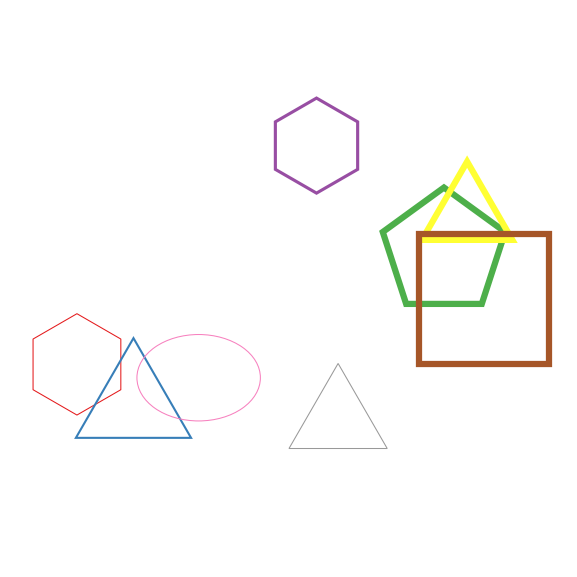[{"shape": "hexagon", "thickness": 0.5, "radius": 0.44, "center": [0.133, 0.368]}, {"shape": "triangle", "thickness": 1, "radius": 0.58, "center": [0.231, 0.299]}, {"shape": "pentagon", "thickness": 3, "radius": 0.56, "center": [0.769, 0.563]}, {"shape": "hexagon", "thickness": 1.5, "radius": 0.41, "center": [0.548, 0.747]}, {"shape": "triangle", "thickness": 3, "radius": 0.45, "center": [0.809, 0.629]}, {"shape": "square", "thickness": 3, "radius": 0.56, "center": [0.838, 0.482]}, {"shape": "oval", "thickness": 0.5, "radius": 0.53, "center": [0.344, 0.345]}, {"shape": "triangle", "thickness": 0.5, "radius": 0.49, "center": [0.585, 0.272]}]